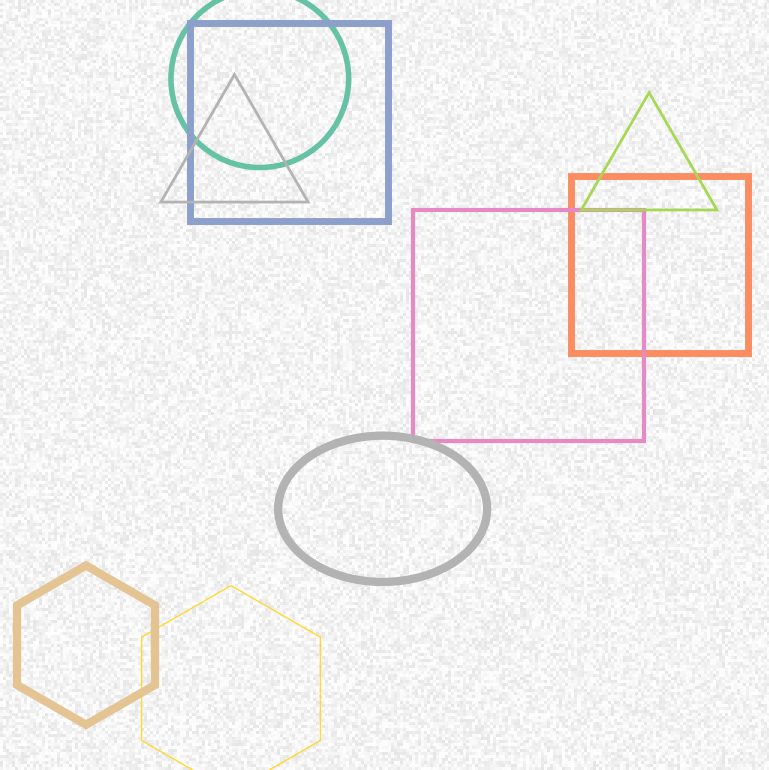[{"shape": "circle", "thickness": 2, "radius": 0.58, "center": [0.337, 0.898]}, {"shape": "square", "thickness": 2.5, "radius": 0.58, "center": [0.857, 0.657]}, {"shape": "square", "thickness": 2.5, "radius": 0.64, "center": [0.375, 0.842]}, {"shape": "square", "thickness": 1.5, "radius": 0.75, "center": [0.686, 0.577]}, {"shape": "triangle", "thickness": 1, "radius": 0.51, "center": [0.843, 0.778]}, {"shape": "hexagon", "thickness": 0.5, "radius": 0.67, "center": [0.3, 0.105]}, {"shape": "hexagon", "thickness": 3, "radius": 0.52, "center": [0.112, 0.162]}, {"shape": "triangle", "thickness": 1, "radius": 0.55, "center": [0.305, 0.793]}, {"shape": "oval", "thickness": 3, "radius": 0.68, "center": [0.497, 0.339]}]